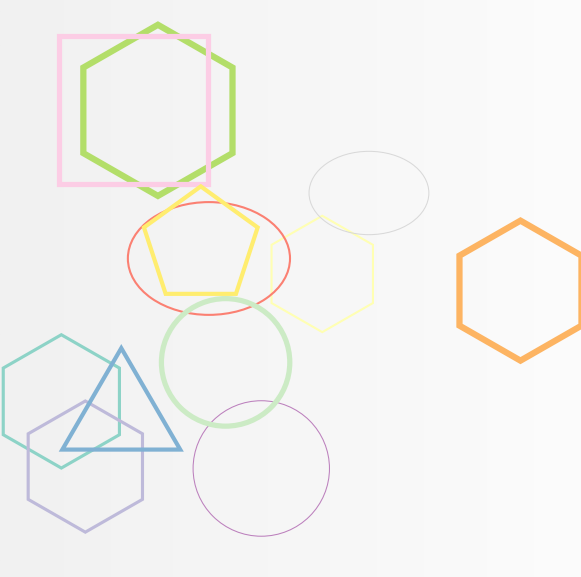[{"shape": "hexagon", "thickness": 1.5, "radius": 0.58, "center": [0.106, 0.304]}, {"shape": "hexagon", "thickness": 1, "radius": 0.5, "center": [0.554, 0.525]}, {"shape": "hexagon", "thickness": 1.5, "radius": 0.57, "center": [0.147, 0.191]}, {"shape": "oval", "thickness": 1, "radius": 0.7, "center": [0.359, 0.552]}, {"shape": "triangle", "thickness": 2, "radius": 0.59, "center": [0.209, 0.279]}, {"shape": "hexagon", "thickness": 3, "radius": 0.61, "center": [0.895, 0.496]}, {"shape": "hexagon", "thickness": 3, "radius": 0.74, "center": [0.272, 0.808]}, {"shape": "square", "thickness": 2.5, "radius": 0.64, "center": [0.229, 0.809]}, {"shape": "oval", "thickness": 0.5, "radius": 0.52, "center": [0.635, 0.665]}, {"shape": "circle", "thickness": 0.5, "radius": 0.59, "center": [0.45, 0.188]}, {"shape": "circle", "thickness": 2.5, "radius": 0.55, "center": [0.388, 0.372]}, {"shape": "pentagon", "thickness": 2, "radius": 0.51, "center": [0.345, 0.574]}]